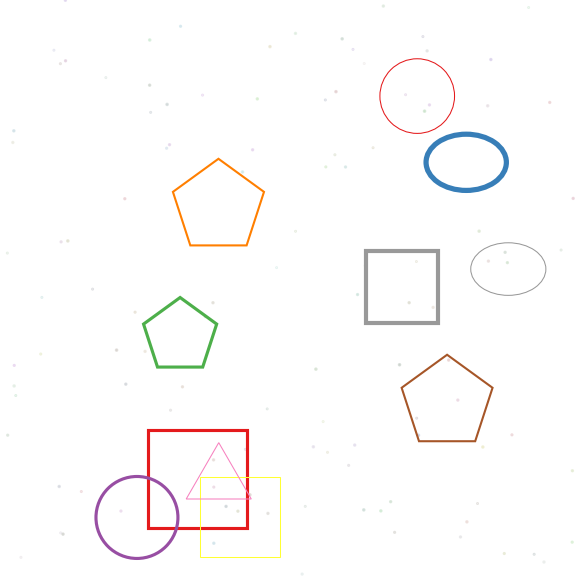[{"shape": "circle", "thickness": 0.5, "radius": 0.32, "center": [0.722, 0.833]}, {"shape": "square", "thickness": 1.5, "radius": 0.43, "center": [0.342, 0.169]}, {"shape": "oval", "thickness": 2.5, "radius": 0.35, "center": [0.807, 0.718]}, {"shape": "pentagon", "thickness": 1.5, "radius": 0.33, "center": [0.312, 0.417]}, {"shape": "circle", "thickness": 1.5, "radius": 0.35, "center": [0.237, 0.103]}, {"shape": "pentagon", "thickness": 1, "radius": 0.41, "center": [0.378, 0.641]}, {"shape": "square", "thickness": 0.5, "radius": 0.34, "center": [0.416, 0.104]}, {"shape": "pentagon", "thickness": 1, "radius": 0.41, "center": [0.774, 0.302]}, {"shape": "triangle", "thickness": 0.5, "radius": 0.33, "center": [0.379, 0.168]}, {"shape": "square", "thickness": 2, "radius": 0.31, "center": [0.696, 0.503]}, {"shape": "oval", "thickness": 0.5, "radius": 0.33, "center": [0.88, 0.533]}]